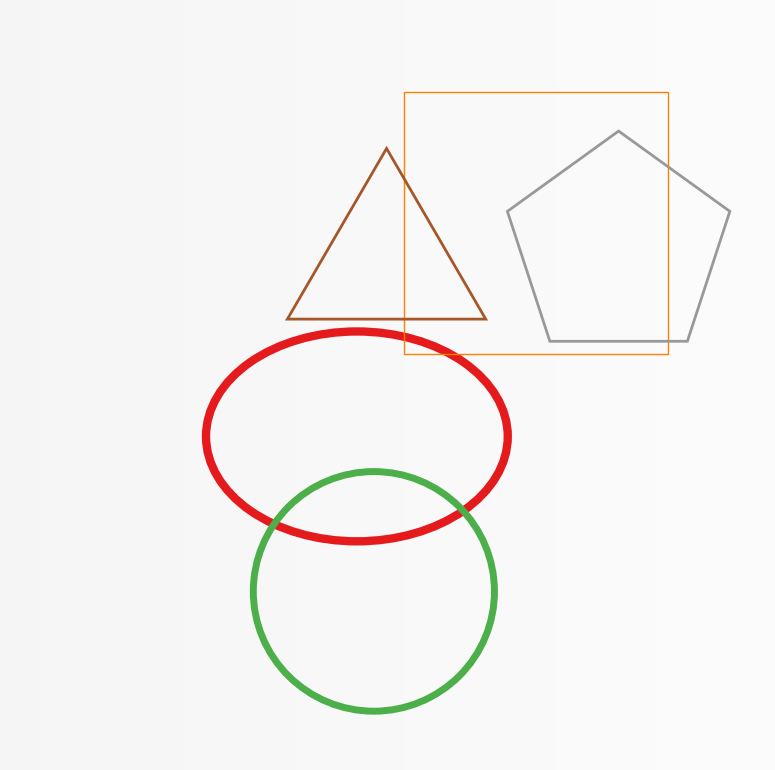[{"shape": "oval", "thickness": 3, "radius": 0.97, "center": [0.461, 0.433]}, {"shape": "circle", "thickness": 2.5, "radius": 0.78, "center": [0.482, 0.232]}, {"shape": "square", "thickness": 0.5, "radius": 0.85, "center": [0.692, 0.711]}, {"shape": "triangle", "thickness": 1, "radius": 0.74, "center": [0.499, 0.659]}, {"shape": "pentagon", "thickness": 1, "radius": 0.75, "center": [0.798, 0.679]}]